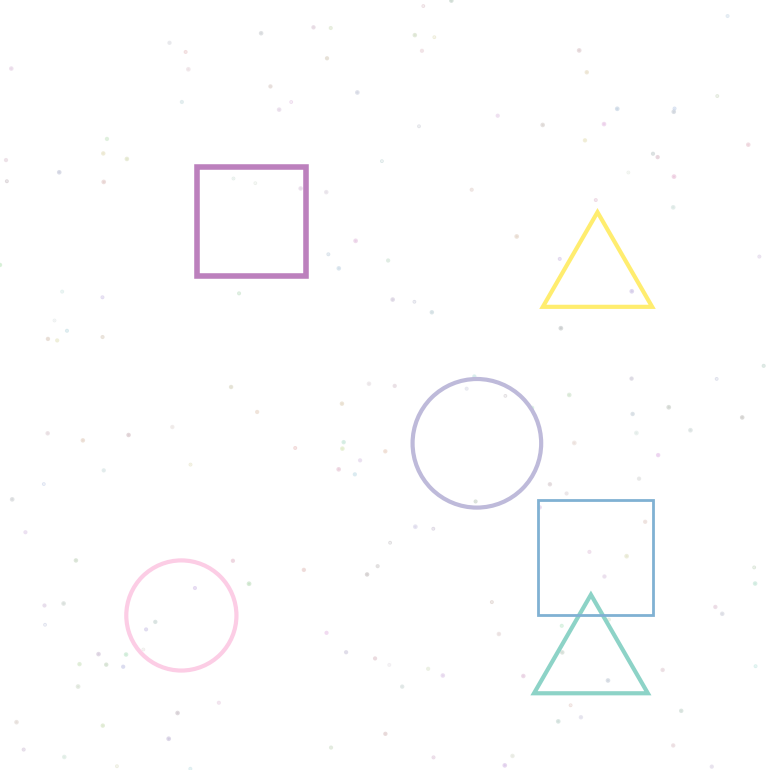[{"shape": "triangle", "thickness": 1.5, "radius": 0.43, "center": [0.767, 0.142]}, {"shape": "circle", "thickness": 1.5, "radius": 0.42, "center": [0.619, 0.424]}, {"shape": "square", "thickness": 1, "radius": 0.37, "center": [0.774, 0.276]}, {"shape": "circle", "thickness": 1.5, "radius": 0.36, "center": [0.236, 0.201]}, {"shape": "square", "thickness": 2, "radius": 0.35, "center": [0.326, 0.713]}, {"shape": "triangle", "thickness": 1.5, "radius": 0.41, "center": [0.776, 0.642]}]